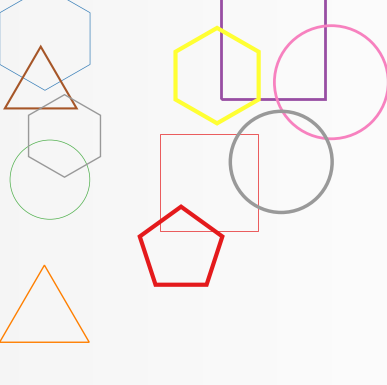[{"shape": "pentagon", "thickness": 3, "radius": 0.56, "center": [0.467, 0.351]}, {"shape": "square", "thickness": 0.5, "radius": 0.63, "center": [0.539, 0.526]}, {"shape": "hexagon", "thickness": 0.5, "radius": 0.67, "center": [0.116, 0.9]}, {"shape": "circle", "thickness": 0.5, "radius": 0.51, "center": [0.129, 0.533]}, {"shape": "square", "thickness": 2, "radius": 0.67, "center": [0.704, 0.877]}, {"shape": "triangle", "thickness": 1, "radius": 0.67, "center": [0.115, 0.178]}, {"shape": "hexagon", "thickness": 3, "radius": 0.62, "center": [0.56, 0.804]}, {"shape": "triangle", "thickness": 1.5, "radius": 0.53, "center": [0.105, 0.772]}, {"shape": "circle", "thickness": 2, "radius": 0.73, "center": [0.855, 0.786]}, {"shape": "hexagon", "thickness": 1, "radius": 0.54, "center": [0.167, 0.647]}, {"shape": "circle", "thickness": 2.5, "radius": 0.66, "center": [0.726, 0.579]}]